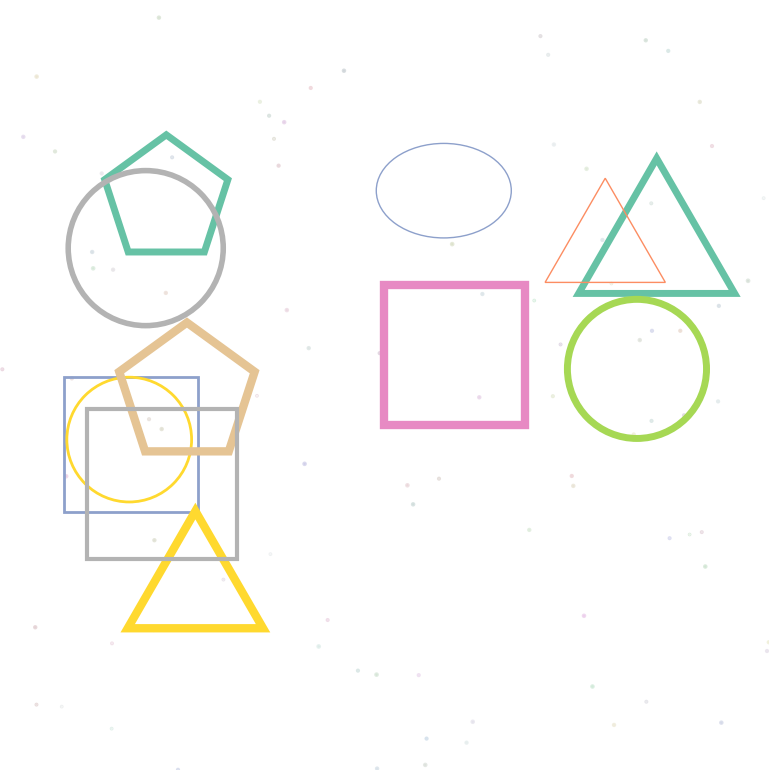[{"shape": "triangle", "thickness": 2.5, "radius": 0.58, "center": [0.853, 0.677]}, {"shape": "pentagon", "thickness": 2.5, "radius": 0.42, "center": [0.216, 0.741]}, {"shape": "triangle", "thickness": 0.5, "radius": 0.45, "center": [0.786, 0.678]}, {"shape": "oval", "thickness": 0.5, "radius": 0.44, "center": [0.576, 0.752]}, {"shape": "square", "thickness": 1, "radius": 0.44, "center": [0.17, 0.423]}, {"shape": "square", "thickness": 3, "radius": 0.46, "center": [0.59, 0.539]}, {"shape": "circle", "thickness": 2.5, "radius": 0.45, "center": [0.827, 0.521]}, {"shape": "triangle", "thickness": 3, "radius": 0.51, "center": [0.254, 0.235]}, {"shape": "circle", "thickness": 1, "radius": 0.41, "center": [0.168, 0.429]}, {"shape": "pentagon", "thickness": 3, "radius": 0.46, "center": [0.243, 0.489]}, {"shape": "circle", "thickness": 2, "radius": 0.5, "center": [0.189, 0.678]}, {"shape": "square", "thickness": 1.5, "radius": 0.49, "center": [0.211, 0.371]}]